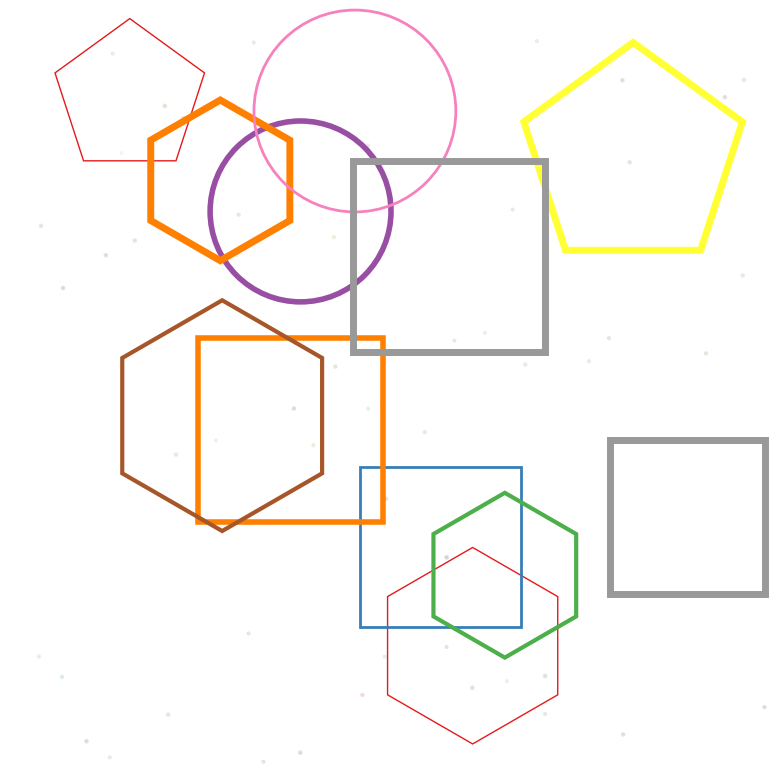[{"shape": "hexagon", "thickness": 0.5, "radius": 0.64, "center": [0.614, 0.161]}, {"shape": "pentagon", "thickness": 0.5, "radius": 0.51, "center": [0.169, 0.874]}, {"shape": "square", "thickness": 1, "radius": 0.52, "center": [0.572, 0.289]}, {"shape": "hexagon", "thickness": 1.5, "radius": 0.54, "center": [0.656, 0.253]}, {"shape": "circle", "thickness": 2, "radius": 0.59, "center": [0.39, 0.725]}, {"shape": "hexagon", "thickness": 2.5, "radius": 0.52, "center": [0.286, 0.766]}, {"shape": "square", "thickness": 2, "radius": 0.6, "center": [0.377, 0.442]}, {"shape": "pentagon", "thickness": 2.5, "radius": 0.75, "center": [0.822, 0.796]}, {"shape": "hexagon", "thickness": 1.5, "radius": 0.75, "center": [0.289, 0.46]}, {"shape": "circle", "thickness": 1, "radius": 0.66, "center": [0.461, 0.856]}, {"shape": "square", "thickness": 2.5, "radius": 0.5, "center": [0.893, 0.329]}, {"shape": "square", "thickness": 2.5, "radius": 0.62, "center": [0.583, 0.667]}]